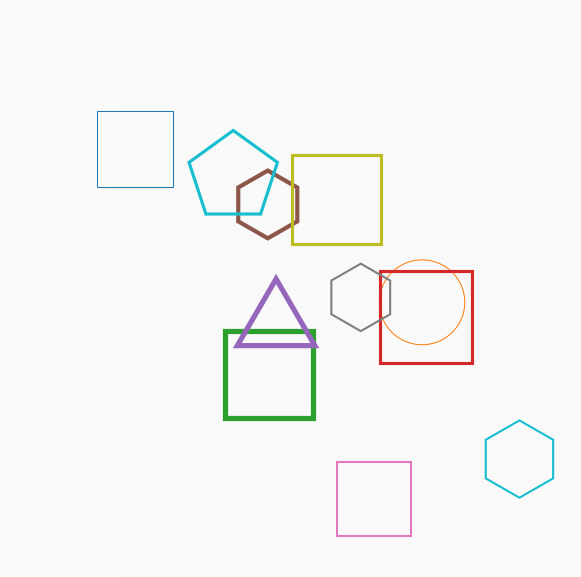[{"shape": "square", "thickness": 0.5, "radius": 0.33, "center": [0.232, 0.741]}, {"shape": "circle", "thickness": 0.5, "radius": 0.37, "center": [0.726, 0.476]}, {"shape": "square", "thickness": 2.5, "radius": 0.38, "center": [0.463, 0.351]}, {"shape": "square", "thickness": 1.5, "radius": 0.4, "center": [0.733, 0.451]}, {"shape": "triangle", "thickness": 2.5, "radius": 0.38, "center": [0.475, 0.439]}, {"shape": "hexagon", "thickness": 2, "radius": 0.29, "center": [0.461, 0.645]}, {"shape": "square", "thickness": 1, "radius": 0.32, "center": [0.644, 0.135]}, {"shape": "hexagon", "thickness": 1, "radius": 0.29, "center": [0.621, 0.484]}, {"shape": "square", "thickness": 1.5, "radius": 0.39, "center": [0.579, 0.654]}, {"shape": "hexagon", "thickness": 1, "radius": 0.33, "center": [0.894, 0.204]}, {"shape": "pentagon", "thickness": 1.5, "radius": 0.4, "center": [0.401, 0.693]}]